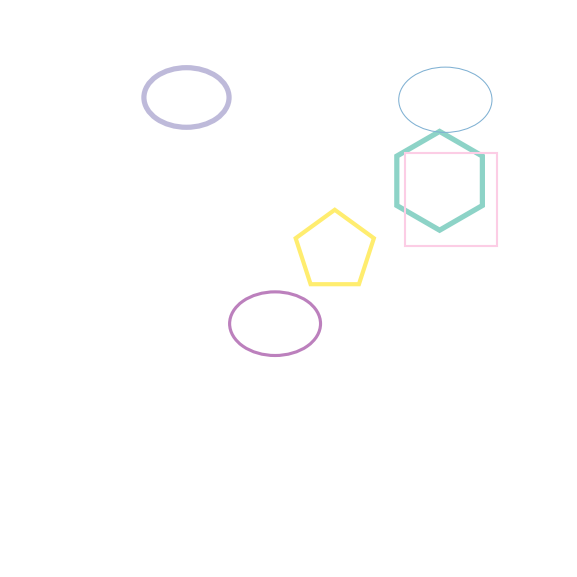[{"shape": "hexagon", "thickness": 2.5, "radius": 0.43, "center": [0.761, 0.686]}, {"shape": "oval", "thickness": 2.5, "radius": 0.37, "center": [0.323, 0.83]}, {"shape": "oval", "thickness": 0.5, "radius": 0.4, "center": [0.771, 0.826]}, {"shape": "square", "thickness": 1, "radius": 0.4, "center": [0.781, 0.653]}, {"shape": "oval", "thickness": 1.5, "radius": 0.39, "center": [0.476, 0.439]}, {"shape": "pentagon", "thickness": 2, "radius": 0.36, "center": [0.58, 0.565]}]